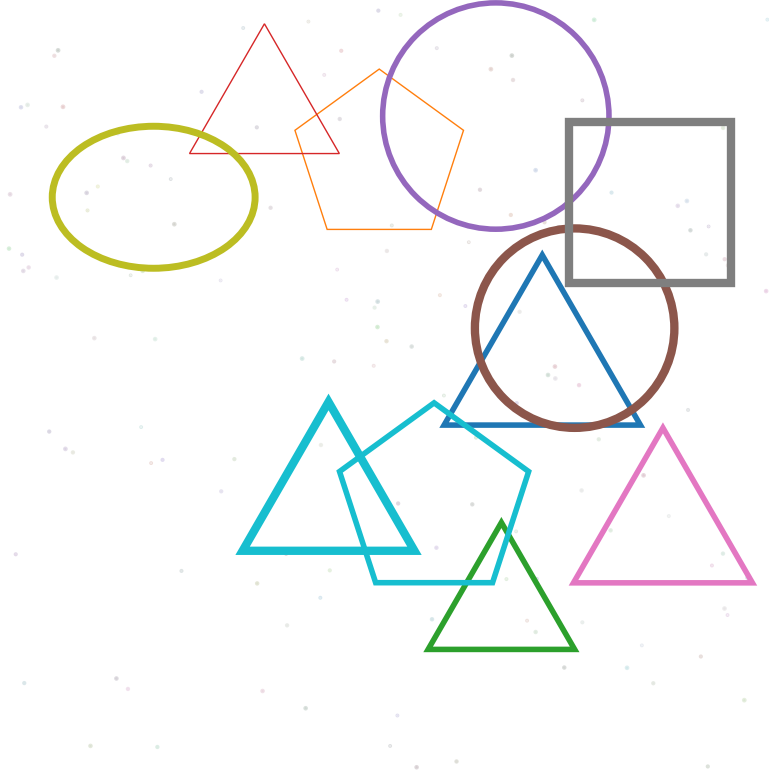[{"shape": "triangle", "thickness": 2, "radius": 0.74, "center": [0.704, 0.522]}, {"shape": "pentagon", "thickness": 0.5, "radius": 0.58, "center": [0.493, 0.795]}, {"shape": "triangle", "thickness": 2, "radius": 0.55, "center": [0.651, 0.212]}, {"shape": "triangle", "thickness": 0.5, "radius": 0.56, "center": [0.343, 0.857]}, {"shape": "circle", "thickness": 2, "radius": 0.73, "center": [0.644, 0.849]}, {"shape": "circle", "thickness": 3, "radius": 0.65, "center": [0.746, 0.574]}, {"shape": "triangle", "thickness": 2, "radius": 0.67, "center": [0.861, 0.31]}, {"shape": "square", "thickness": 3, "radius": 0.52, "center": [0.844, 0.737]}, {"shape": "oval", "thickness": 2.5, "radius": 0.66, "center": [0.2, 0.744]}, {"shape": "pentagon", "thickness": 2, "radius": 0.65, "center": [0.564, 0.348]}, {"shape": "triangle", "thickness": 3, "radius": 0.64, "center": [0.427, 0.349]}]